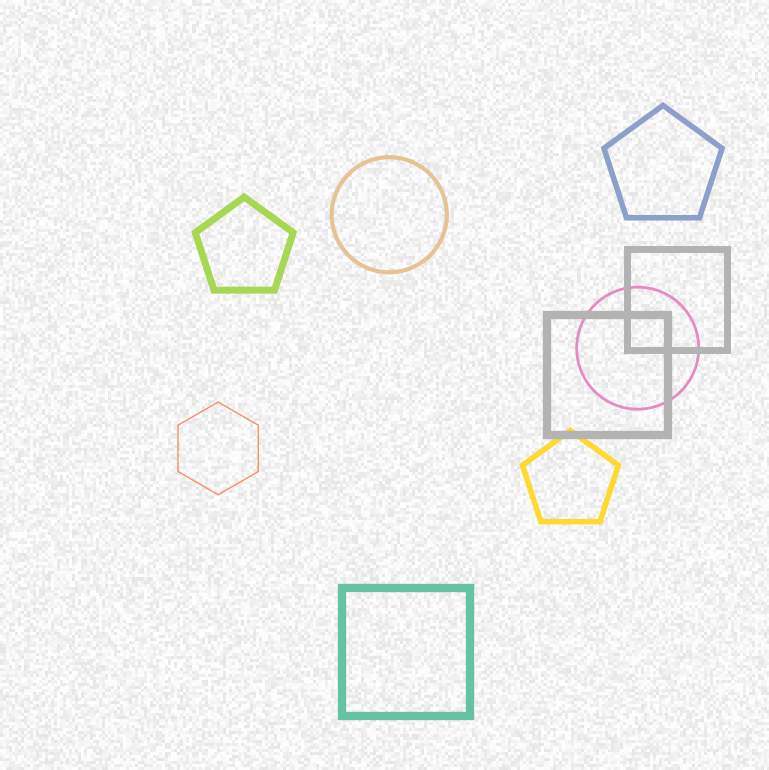[{"shape": "square", "thickness": 3, "radius": 0.42, "center": [0.527, 0.153]}, {"shape": "hexagon", "thickness": 0.5, "radius": 0.3, "center": [0.283, 0.418]}, {"shape": "pentagon", "thickness": 2, "radius": 0.4, "center": [0.861, 0.782]}, {"shape": "circle", "thickness": 1, "radius": 0.4, "center": [0.828, 0.548]}, {"shape": "pentagon", "thickness": 2.5, "radius": 0.33, "center": [0.317, 0.677]}, {"shape": "pentagon", "thickness": 2, "radius": 0.33, "center": [0.741, 0.376]}, {"shape": "circle", "thickness": 1.5, "radius": 0.37, "center": [0.506, 0.721]}, {"shape": "square", "thickness": 2.5, "radius": 0.33, "center": [0.879, 0.611]}, {"shape": "square", "thickness": 3, "radius": 0.39, "center": [0.789, 0.513]}]